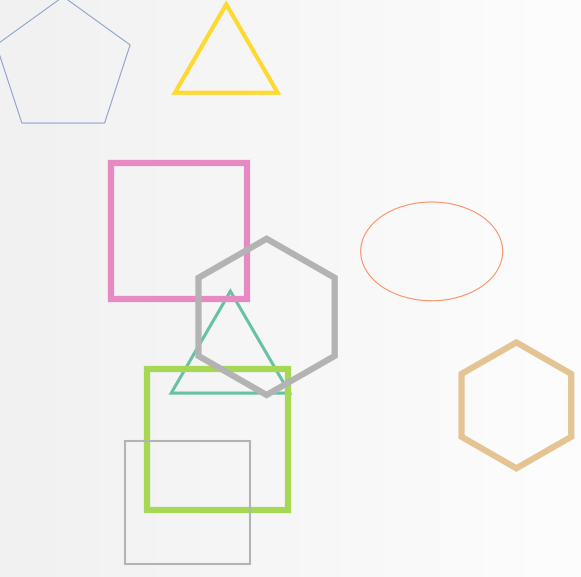[{"shape": "triangle", "thickness": 1.5, "radius": 0.59, "center": [0.396, 0.377]}, {"shape": "oval", "thickness": 0.5, "radius": 0.61, "center": [0.743, 0.564]}, {"shape": "pentagon", "thickness": 0.5, "radius": 0.61, "center": [0.109, 0.884]}, {"shape": "square", "thickness": 3, "radius": 0.59, "center": [0.308, 0.599]}, {"shape": "square", "thickness": 3, "radius": 0.61, "center": [0.374, 0.238]}, {"shape": "triangle", "thickness": 2, "radius": 0.51, "center": [0.389, 0.89]}, {"shape": "hexagon", "thickness": 3, "radius": 0.54, "center": [0.888, 0.297]}, {"shape": "hexagon", "thickness": 3, "radius": 0.68, "center": [0.459, 0.45]}, {"shape": "square", "thickness": 1, "radius": 0.54, "center": [0.323, 0.129]}]